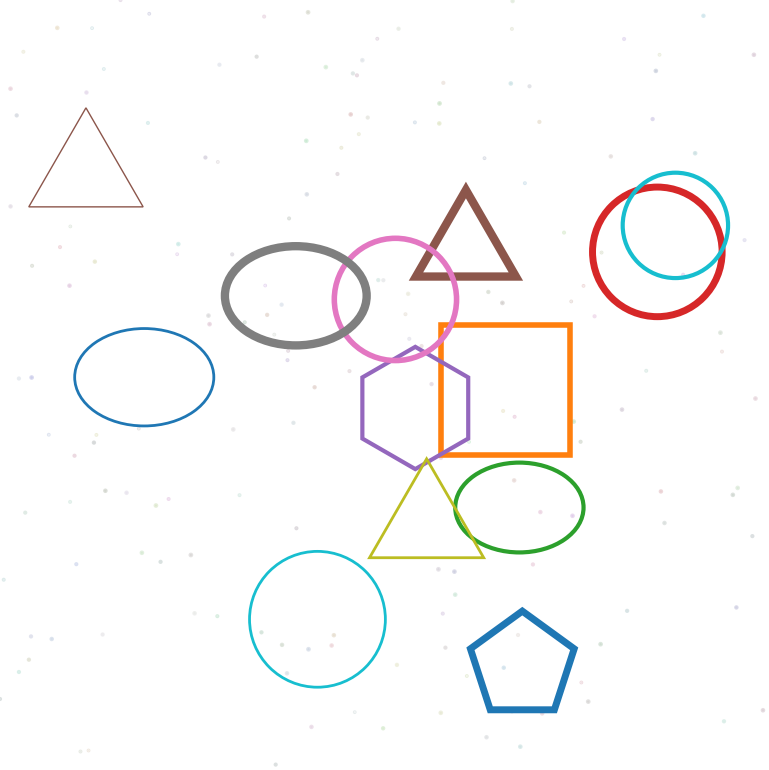[{"shape": "pentagon", "thickness": 2.5, "radius": 0.35, "center": [0.678, 0.136]}, {"shape": "oval", "thickness": 1, "radius": 0.45, "center": [0.187, 0.51]}, {"shape": "square", "thickness": 2, "radius": 0.42, "center": [0.656, 0.493]}, {"shape": "oval", "thickness": 1.5, "radius": 0.42, "center": [0.675, 0.341]}, {"shape": "circle", "thickness": 2.5, "radius": 0.42, "center": [0.854, 0.673]}, {"shape": "hexagon", "thickness": 1.5, "radius": 0.4, "center": [0.539, 0.47]}, {"shape": "triangle", "thickness": 0.5, "radius": 0.43, "center": [0.112, 0.774]}, {"shape": "triangle", "thickness": 3, "radius": 0.37, "center": [0.605, 0.678]}, {"shape": "circle", "thickness": 2, "radius": 0.4, "center": [0.514, 0.611]}, {"shape": "oval", "thickness": 3, "radius": 0.46, "center": [0.384, 0.616]}, {"shape": "triangle", "thickness": 1, "radius": 0.43, "center": [0.554, 0.318]}, {"shape": "circle", "thickness": 1, "radius": 0.44, "center": [0.412, 0.196]}, {"shape": "circle", "thickness": 1.5, "radius": 0.34, "center": [0.877, 0.707]}]